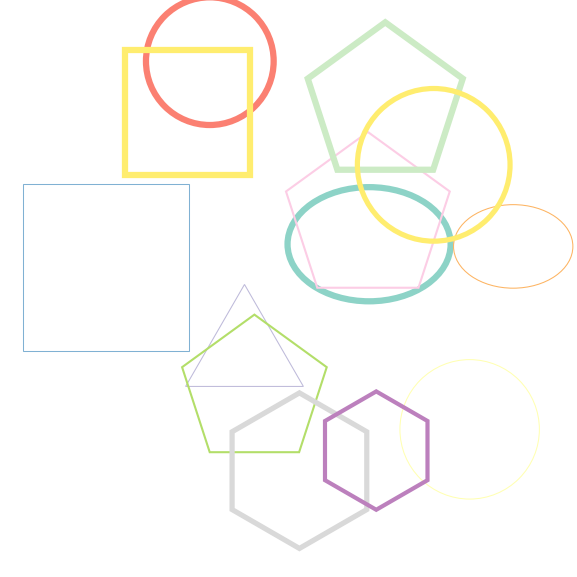[{"shape": "oval", "thickness": 3, "radius": 0.71, "center": [0.639, 0.576]}, {"shape": "circle", "thickness": 0.5, "radius": 0.6, "center": [0.813, 0.256]}, {"shape": "triangle", "thickness": 0.5, "radius": 0.59, "center": [0.423, 0.389]}, {"shape": "circle", "thickness": 3, "radius": 0.55, "center": [0.363, 0.893]}, {"shape": "square", "thickness": 0.5, "radius": 0.72, "center": [0.184, 0.535]}, {"shape": "oval", "thickness": 0.5, "radius": 0.52, "center": [0.889, 0.572]}, {"shape": "pentagon", "thickness": 1, "radius": 0.66, "center": [0.441, 0.323]}, {"shape": "pentagon", "thickness": 1, "radius": 0.75, "center": [0.637, 0.621]}, {"shape": "hexagon", "thickness": 2.5, "radius": 0.67, "center": [0.518, 0.184]}, {"shape": "hexagon", "thickness": 2, "radius": 0.51, "center": [0.652, 0.219]}, {"shape": "pentagon", "thickness": 3, "radius": 0.71, "center": [0.667, 0.819]}, {"shape": "square", "thickness": 3, "radius": 0.54, "center": [0.325, 0.805]}, {"shape": "circle", "thickness": 2.5, "radius": 0.66, "center": [0.751, 0.714]}]